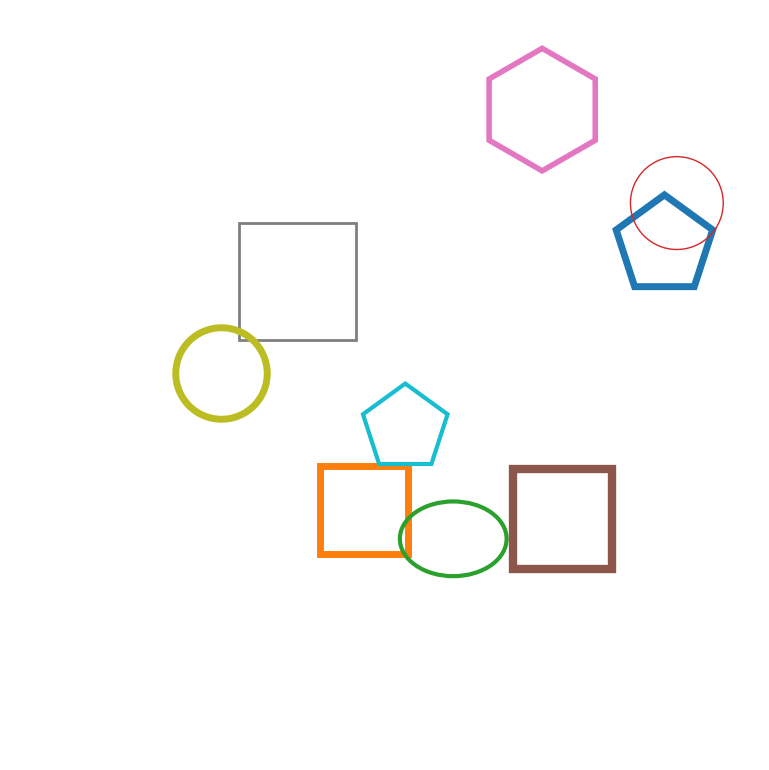[{"shape": "pentagon", "thickness": 2.5, "radius": 0.33, "center": [0.863, 0.681]}, {"shape": "square", "thickness": 2.5, "radius": 0.29, "center": [0.473, 0.338]}, {"shape": "oval", "thickness": 1.5, "radius": 0.35, "center": [0.589, 0.3]}, {"shape": "circle", "thickness": 0.5, "radius": 0.3, "center": [0.879, 0.736]}, {"shape": "square", "thickness": 3, "radius": 0.32, "center": [0.73, 0.326]}, {"shape": "hexagon", "thickness": 2, "radius": 0.4, "center": [0.704, 0.858]}, {"shape": "square", "thickness": 1, "radius": 0.38, "center": [0.387, 0.635]}, {"shape": "circle", "thickness": 2.5, "radius": 0.3, "center": [0.288, 0.515]}, {"shape": "pentagon", "thickness": 1.5, "radius": 0.29, "center": [0.526, 0.444]}]